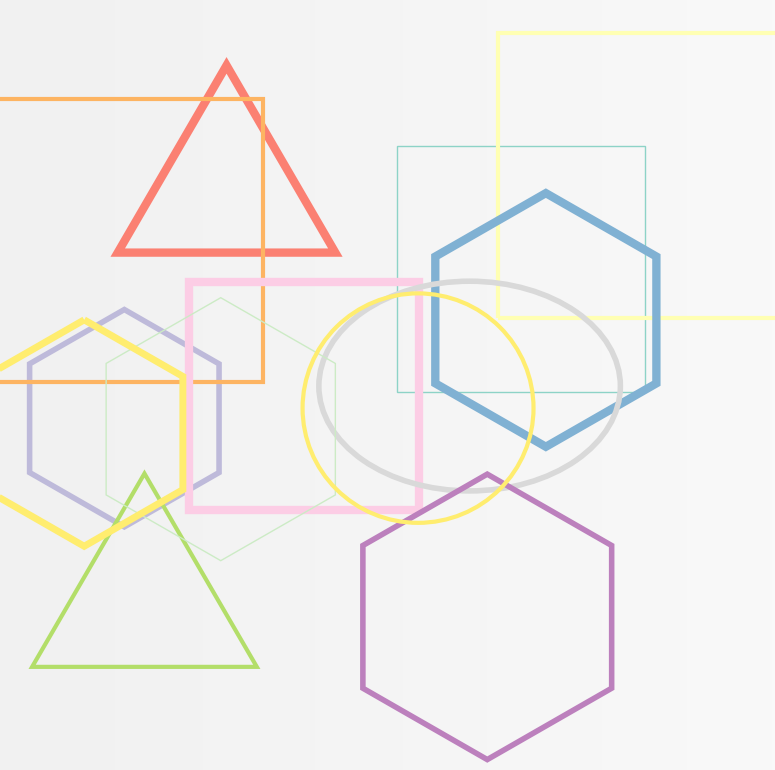[{"shape": "square", "thickness": 0.5, "radius": 0.8, "center": [0.672, 0.651]}, {"shape": "square", "thickness": 1.5, "radius": 0.93, "center": [0.828, 0.772]}, {"shape": "hexagon", "thickness": 2, "radius": 0.71, "center": [0.16, 0.457]}, {"shape": "triangle", "thickness": 3, "radius": 0.81, "center": [0.292, 0.753]}, {"shape": "hexagon", "thickness": 3, "radius": 0.82, "center": [0.704, 0.584]}, {"shape": "square", "thickness": 1.5, "radius": 0.92, "center": [0.155, 0.688]}, {"shape": "triangle", "thickness": 1.5, "radius": 0.84, "center": [0.186, 0.218]}, {"shape": "square", "thickness": 3, "radius": 0.74, "center": [0.392, 0.486]}, {"shape": "oval", "thickness": 2, "radius": 0.97, "center": [0.606, 0.499]}, {"shape": "hexagon", "thickness": 2, "radius": 0.93, "center": [0.629, 0.199]}, {"shape": "hexagon", "thickness": 0.5, "radius": 0.85, "center": [0.285, 0.443]}, {"shape": "hexagon", "thickness": 2.5, "radius": 0.74, "center": [0.109, 0.438]}, {"shape": "circle", "thickness": 1.5, "radius": 0.74, "center": [0.539, 0.47]}]